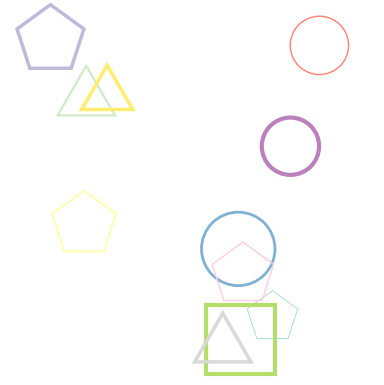[{"shape": "pentagon", "thickness": 0.5, "radius": 0.34, "center": [0.708, 0.176]}, {"shape": "pentagon", "thickness": 1.5, "radius": 0.43, "center": [0.218, 0.418]}, {"shape": "pentagon", "thickness": 2.5, "radius": 0.46, "center": [0.131, 0.897]}, {"shape": "circle", "thickness": 1, "radius": 0.38, "center": [0.83, 0.882]}, {"shape": "circle", "thickness": 2, "radius": 0.48, "center": [0.619, 0.354]}, {"shape": "square", "thickness": 3, "radius": 0.45, "center": [0.625, 0.118]}, {"shape": "pentagon", "thickness": 1, "radius": 0.42, "center": [0.631, 0.287]}, {"shape": "triangle", "thickness": 2.5, "radius": 0.42, "center": [0.579, 0.102]}, {"shape": "circle", "thickness": 3, "radius": 0.37, "center": [0.754, 0.62]}, {"shape": "triangle", "thickness": 1.5, "radius": 0.43, "center": [0.224, 0.743]}, {"shape": "triangle", "thickness": 2.5, "radius": 0.38, "center": [0.278, 0.754]}]